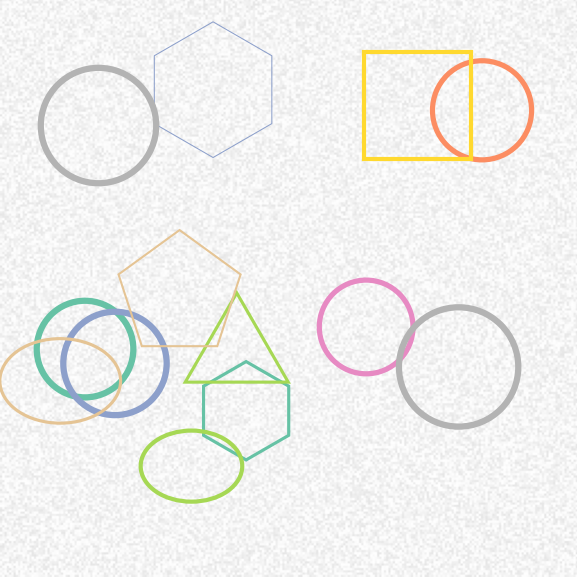[{"shape": "hexagon", "thickness": 1.5, "radius": 0.43, "center": [0.426, 0.288]}, {"shape": "circle", "thickness": 3, "radius": 0.42, "center": [0.147, 0.395]}, {"shape": "circle", "thickness": 2.5, "radius": 0.43, "center": [0.835, 0.808]}, {"shape": "circle", "thickness": 3, "radius": 0.45, "center": [0.199, 0.37]}, {"shape": "hexagon", "thickness": 0.5, "radius": 0.59, "center": [0.369, 0.844]}, {"shape": "circle", "thickness": 2.5, "radius": 0.41, "center": [0.634, 0.433]}, {"shape": "triangle", "thickness": 1.5, "radius": 0.51, "center": [0.41, 0.389]}, {"shape": "oval", "thickness": 2, "radius": 0.44, "center": [0.332, 0.192]}, {"shape": "square", "thickness": 2, "radius": 0.46, "center": [0.723, 0.817]}, {"shape": "pentagon", "thickness": 1, "radius": 0.56, "center": [0.311, 0.49]}, {"shape": "oval", "thickness": 1.5, "radius": 0.52, "center": [0.104, 0.34]}, {"shape": "circle", "thickness": 3, "radius": 0.52, "center": [0.794, 0.364]}, {"shape": "circle", "thickness": 3, "radius": 0.5, "center": [0.171, 0.782]}]